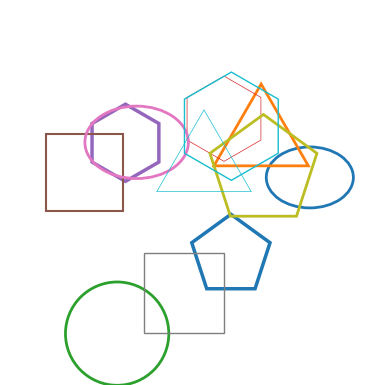[{"shape": "pentagon", "thickness": 2.5, "radius": 0.53, "center": [0.6, 0.337]}, {"shape": "oval", "thickness": 2, "radius": 0.57, "center": [0.805, 0.539]}, {"shape": "triangle", "thickness": 2, "radius": 0.71, "center": [0.678, 0.64]}, {"shape": "circle", "thickness": 2, "radius": 0.67, "center": [0.304, 0.133]}, {"shape": "hexagon", "thickness": 0.5, "radius": 0.55, "center": [0.582, 0.692]}, {"shape": "hexagon", "thickness": 2.5, "radius": 0.5, "center": [0.326, 0.629]}, {"shape": "square", "thickness": 1.5, "radius": 0.5, "center": [0.22, 0.552]}, {"shape": "oval", "thickness": 2, "radius": 0.67, "center": [0.355, 0.63]}, {"shape": "square", "thickness": 1, "radius": 0.51, "center": [0.478, 0.239]}, {"shape": "pentagon", "thickness": 2, "radius": 0.73, "center": [0.684, 0.557]}, {"shape": "hexagon", "thickness": 1, "radius": 0.7, "center": [0.601, 0.672]}, {"shape": "triangle", "thickness": 0.5, "radius": 0.71, "center": [0.53, 0.573]}]